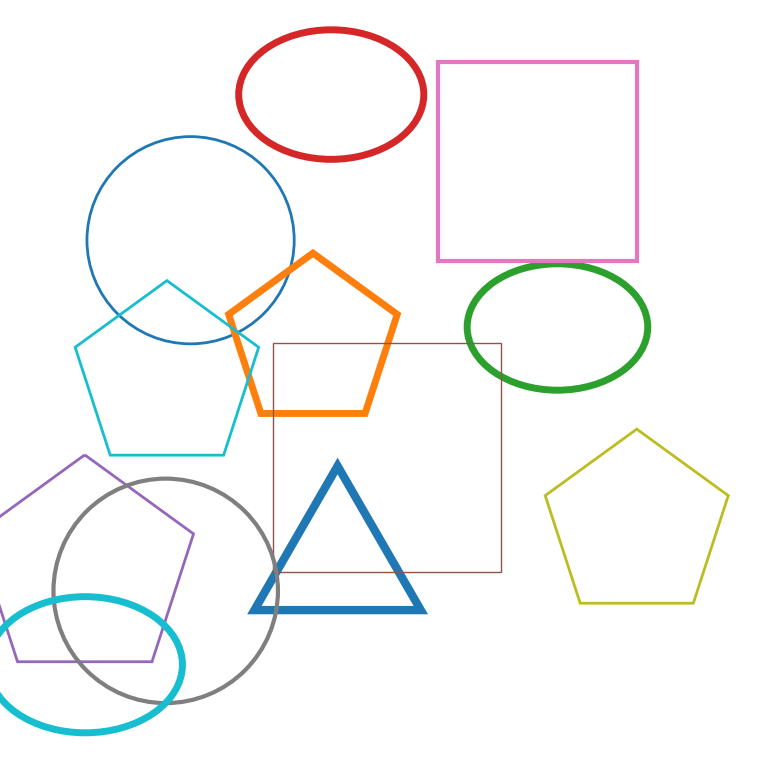[{"shape": "triangle", "thickness": 3, "radius": 0.62, "center": [0.438, 0.27]}, {"shape": "circle", "thickness": 1, "radius": 0.67, "center": [0.247, 0.688]}, {"shape": "pentagon", "thickness": 2.5, "radius": 0.58, "center": [0.406, 0.556]}, {"shape": "oval", "thickness": 2.5, "radius": 0.59, "center": [0.724, 0.575]}, {"shape": "oval", "thickness": 2.5, "radius": 0.6, "center": [0.43, 0.877]}, {"shape": "pentagon", "thickness": 1, "radius": 0.74, "center": [0.11, 0.261]}, {"shape": "square", "thickness": 0.5, "radius": 0.74, "center": [0.503, 0.406]}, {"shape": "square", "thickness": 1.5, "radius": 0.65, "center": [0.698, 0.79]}, {"shape": "circle", "thickness": 1.5, "radius": 0.73, "center": [0.215, 0.233]}, {"shape": "pentagon", "thickness": 1, "radius": 0.62, "center": [0.827, 0.318]}, {"shape": "oval", "thickness": 2.5, "radius": 0.63, "center": [0.111, 0.137]}, {"shape": "pentagon", "thickness": 1, "radius": 0.63, "center": [0.217, 0.51]}]